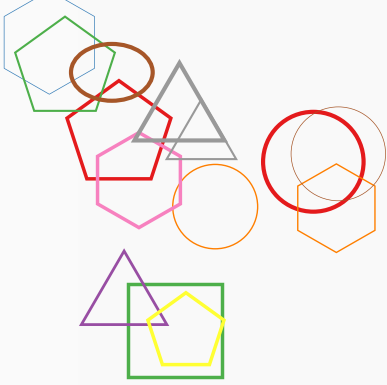[{"shape": "pentagon", "thickness": 2.5, "radius": 0.7, "center": [0.307, 0.65]}, {"shape": "circle", "thickness": 3, "radius": 0.65, "center": [0.809, 0.58]}, {"shape": "hexagon", "thickness": 0.5, "radius": 0.67, "center": [0.127, 0.89]}, {"shape": "square", "thickness": 2.5, "radius": 0.6, "center": [0.451, 0.142]}, {"shape": "pentagon", "thickness": 1.5, "radius": 0.68, "center": [0.168, 0.822]}, {"shape": "triangle", "thickness": 2, "radius": 0.64, "center": [0.32, 0.221]}, {"shape": "circle", "thickness": 1, "radius": 0.55, "center": [0.555, 0.463]}, {"shape": "hexagon", "thickness": 1, "radius": 0.58, "center": [0.868, 0.459]}, {"shape": "pentagon", "thickness": 2.5, "radius": 0.52, "center": [0.48, 0.136]}, {"shape": "oval", "thickness": 3, "radius": 0.53, "center": [0.289, 0.812]}, {"shape": "circle", "thickness": 0.5, "radius": 0.61, "center": [0.873, 0.6]}, {"shape": "hexagon", "thickness": 2.5, "radius": 0.62, "center": [0.359, 0.532]}, {"shape": "triangle", "thickness": 1.5, "radius": 0.52, "center": [0.52, 0.638]}, {"shape": "triangle", "thickness": 3, "radius": 0.67, "center": [0.463, 0.702]}]